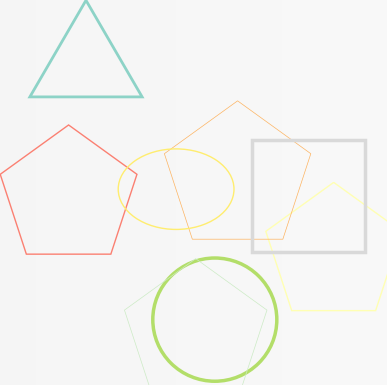[{"shape": "triangle", "thickness": 2, "radius": 0.84, "center": [0.222, 0.832]}, {"shape": "pentagon", "thickness": 1, "radius": 0.92, "center": [0.861, 0.342]}, {"shape": "pentagon", "thickness": 1, "radius": 0.93, "center": [0.177, 0.49]}, {"shape": "pentagon", "thickness": 0.5, "radius": 0.99, "center": [0.613, 0.539]}, {"shape": "circle", "thickness": 2.5, "radius": 0.8, "center": [0.554, 0.17]}, {"shape": "square", "thickness": 2.5, "radius": 0.72, "center": [0.796, 0.492]}, {"shape": "pentagon", "thickness": 0.5, "radius": 0.97, "center": [0.505, 0.135]}, {"shape": "oval", "thickness": 1, "radius": 0.75, "center": [0.454, 0.509]}]